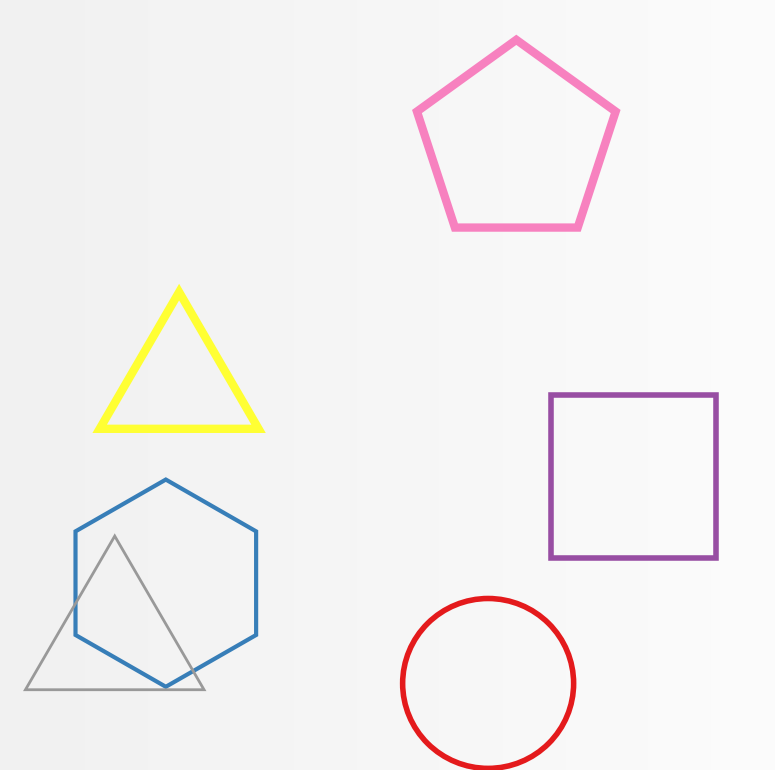[{"shape": "circle", "thickness": 2, "radius": 0.55, "center": [0.63, 0.112]}, {"shape": "hexagon", "thickness": 1.5, "radius": 0.67, "center": [0.214, 0.243]}, {"shape": "square", "thickness": 2, "radius": 0.53, "center": [0.817, 0.382]}, {"shape": "triangle", "thickness": 3, "radius": 0.59, "center": [0.231, 0.502]}, {"shape": "pentagon", "thickness": 3, "radius": 0.67, "center": [0.666, 0.814]}, {"shape": "triangle", "thickness": 1, "radius": 0.67, "center": [0.148, 0.171]}]